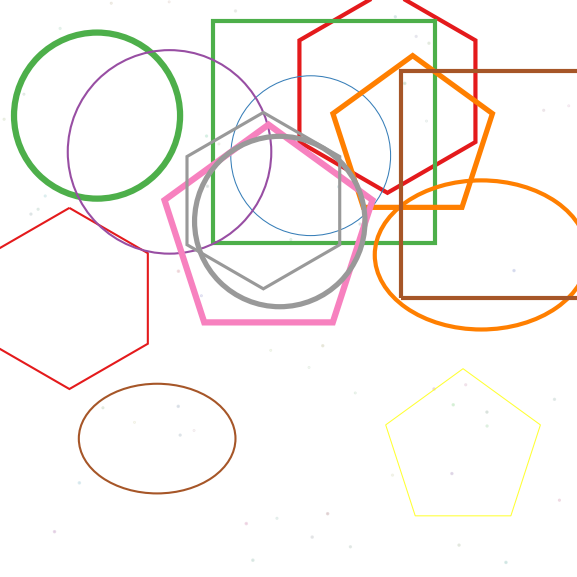[{"shape": "hexagon", "thickness": 1, "radius": 0.78, "center": [0.12, 0.482]}, {"shape": "hexagon", "thickness": 2, "radius": 0.88, "center": [0.671, 0.841]}, {"shape": "circle", "thickness": 0.5, "radius": 0.69, "center": [0.538, 0.73]}, {"shape": "square", "thickness": 2, "radius": 0.96, "center": [0.561, 0.77]}, {"shape": "circle", "thickness": 3, "radius": 0.72, "center": [0.168, 0.799]}, {"shape": "circle", "thickness": 1, "radius": 0.88, "center": [0.294, 0.736]}, {"shape": "pentagon", "thickness": 2.5, "radius": 0.73, "center": [0.715, 0.758]}, {"shape": "oval", "thickness": 2, "radius": 0.92, "center": [0.833, 0.558]}, {"shape": "pentagon", "thickness": 0.5, "radius": 0.7, "center": [0.802, 0.22]}, {"shape": "square", "thickness": 2, "radius": 0.98, "center": [0.891, 0.679]}, {"shape": "oval", "thickness": 1, "radius": 0.68, "center": [0.272, 0.24]}, {"shape": "pentagon", "thickness": 3, "radius": 0.95, "center": [0.465, 0.594]}, {"shape": "hexagon", "thickness": 1.5, "radius": 0.76, "center": [0.456, 0.652]}, {"shape": "circle", "thickness": 2.5, "radius": 0.74, "center": [0.484, 0.616]}]